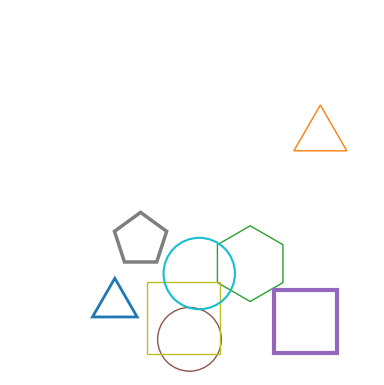[{"shape": "triangle", "thickness": 2, "radius": 0.34, "center": [0.298, 0.21]}, {"shape": "triangle", "thickness": 1, "radius": 0.4, "center": [0.832, 0.648]}, {"shape": "hexagon", "thickness": 1, "radius": 0.49, "center": [0.65, 0.315]}, {"shape": "square", "thickness": 3, "radius": 0.41, "center": [0.794, 0.164]}, {"shape": "circle", "thickness": 1, "radius": 0.41, "center": [0.492, 0.119]}, {"shape": "pentagon", "thickness": 2.5, "radius": 0.36, "center": [0.365, 0.377]}, {"shape": "square", "thickness": 1, "radius": 0.47, "center": [0.477, 0.174]}, {"shape": "circle", "thickness": 1.5, "radius": 0.46, "center": [0.517, 0.29]}]